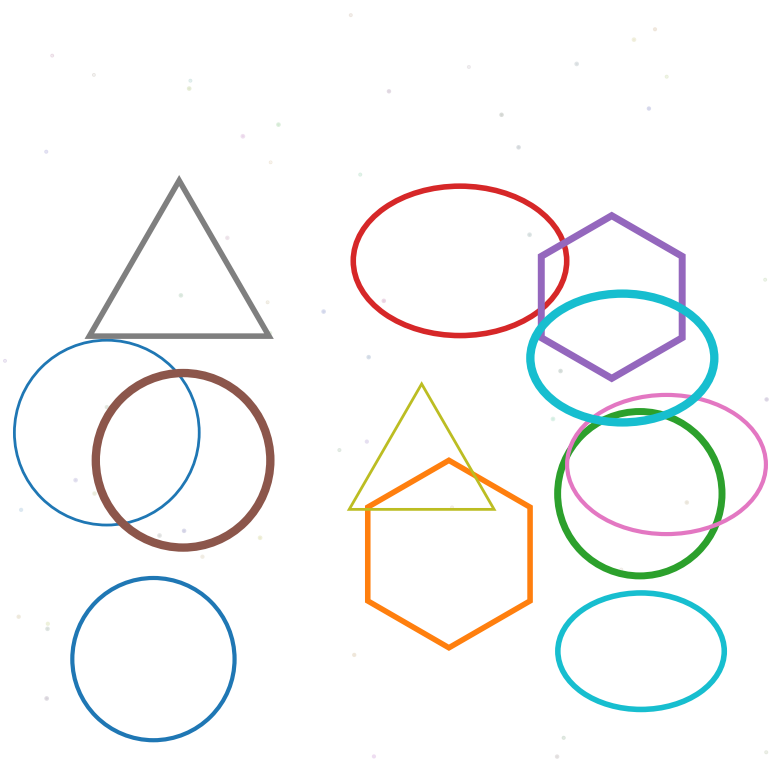[{"shape": "circle", "thickness": 1.5, "radius": 0.53, "center": [0.199, 0.144]}, {"shape": "circle", "thickness": 1, "radius": 0.6, "center": [0.139, 0.438]}, {"shape": "hexagon", "thickness": 2, "radius": 0.61, "center": [0.583, 0.28]}, {"shape": "circle", "thickness": 2.5, "radius": 0.53, "center": [0.831, 0.359]}, {"shape": "oval", "thickness": 2, "radius": 0.69, "center": [0.597, 0.661]}, {"shape": "hexagon", "thickness": 2.5, "radius": 0.53, "center": [0.794, 0.614]}, {"shape": "circle", "thickness": 3, "radius": 0.57, "center": [0.238, 0.402]}, {"shape": "oval", "thickness": 1.5, "radius": 0.65, "center": [0.866, 0.397]}, {"shape": "triangle", "thickness": 2, "radius": 0.67, "center": [0.233, 0.631]}, {"shape": "triangle", "thickness": 1, "radius": 0.54, "center": [0.548, 0.393]}, {"shape": "oval", "thickness": 3, "radius": 0.6, "center": [0.808, 0.535]}, {"shape": "oval", "thickness": 2, "radius": 0.54, "center": [0.833, 0.154]}]